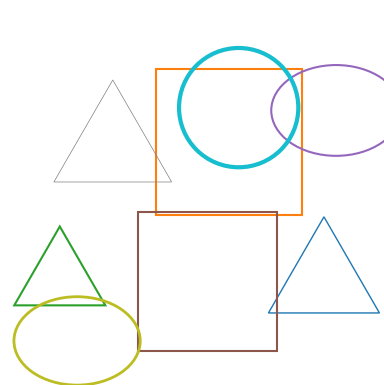[{"shape": "triangle", "thickness": 1, "radius": 0.83, "center": [0.841, 0.27]}, {"shape": "square", "thickness": 1.5, "radius": 0.95, "center": [0.594, 0.631]}, {"shape": "triangle", "thickness": 1.5, "radius": 0.68, "center": [0.155, 0.275]}, {"shape": "oval", "thickness": 1.5, "radius": 0.84, "center": [0.873, 0.713]}, {"shape": "square", "thickness": 1.5, "radius": 0.9, "center": [0.539, 0.269]}, {"shape": "triangle", "thickness": 0.5, "radius": 0.88, "center": [0.293, 0.616]}, {"shape": "oval", "thickness": 2, "radius": 0.82, "center": [0.2, 0.115]}, {"shape": "circle", "thickness": 3, "radius": 0.77, "center": [0.62, 0.72]}]